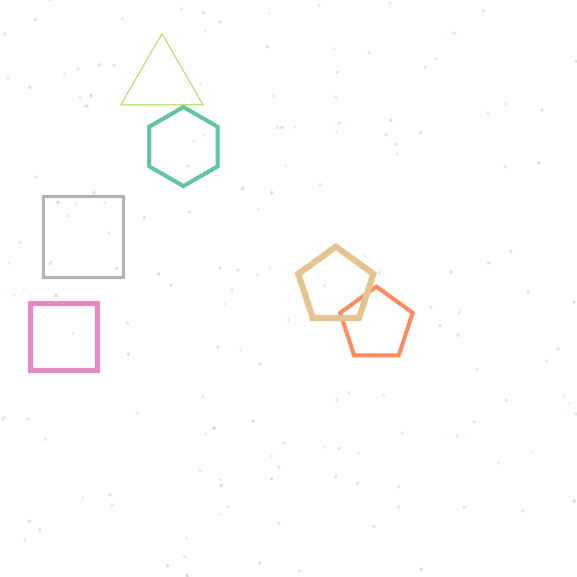[{"shape": "hexagon", "thickness": 2, "radius": 0.34, "center": [0.318, 0.745]}, {"shape": "pentagon", "thickness": 2, "radius": 0.33, "center": [0.652, 0.437]}, {"shape": "square", "thickness": 2.5, "radius": 0.29, "center": [0.11, 0.416]}, {"shape": "triangle", "thickness": 0.5, "radius": 0.41, "center": [0.28, 0.859]}, {"shape": "pentagon", "thickness": 3, "radius": 0.34, "center": [0.582, 0.504]}, {"shape": "square", "thickness": 1.5, "radius": 0.35, "center": [0.143, 0.59]}]